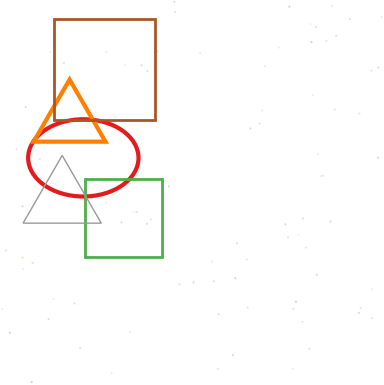[{"shape": "oval", "thickness": 3, "radius": 0.72, "center": [0.216, 0.59]}, {"shape": "square", "thickness": 2, "radius": 0.5, "center": [0.32, 0.434]}, {"shape": "triangle", "thickness": 3, "radius": 0.54, "center": [0.181, 0.686]}, {"shape": "square", "thickness": 2, "radius": 0.66, "center": [0.272, 0.82]}, {"shape": "triangle", "thickness": 1, "radius": 0.59, "center": [0.162, 0.479]}]